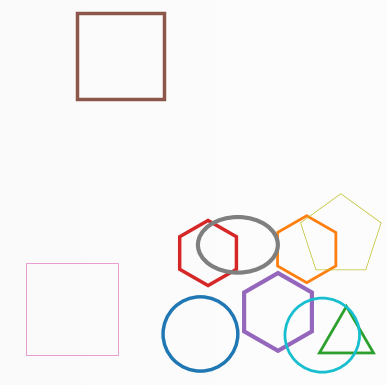[{"shape": "circle", "thickness": 2.5, "radius": 0.48, "center": [0.517, 0.133]}, {"shape": "hexagon", "thickness": 2, "radius": 0.43, "center": [0.791, 0.353]}, {"shape": "triangle", "thickness": 2, "radius": 0.4, "center": [0.894, 0.124]}, {"shape": "hexagon", "thickness": 2.5, "radius": 0.42, "center": [0.537, 0.343]}, {"shape": "hexagon", "thickness": 3, "radius": 0.5, "center": [0.717, 0.19]}, {"shape": "square", "thickness": 2.5, "radius": 0.56, "center": [0.311, 0.854]}, {"shape": "square", "thickness": 0.5, "radius": 0.6, "center": [0.185, 0.197]}, {"shape": "oval", "thickness": 3, "radius": 0.52, "center": [0.614, 0.364]}, {"shape": "pentagon", "thickness": 0.5, "radius": 0.55, "center": [0.88, 0.387]}, {"shape": "circle", "thickness": 2, "radius": 0.48, "center": [0.832, 0.13]}]